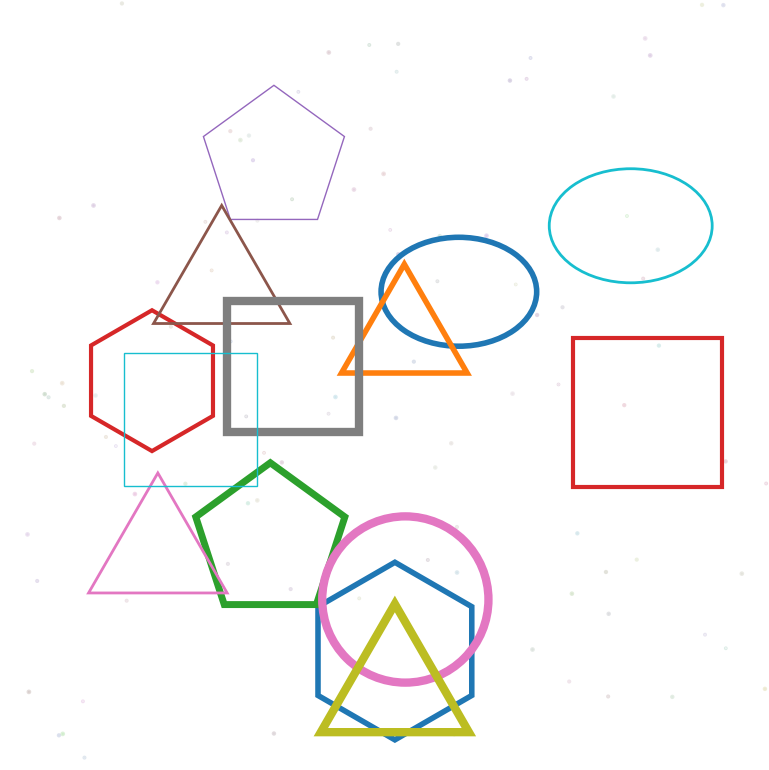[{"shape": "hexagon", "thickness": 2, "radius": 0.58, "center": [0.513, 0.154]}, {"shape": "oval", "thickness": 2, "radius": 0.51, "center": [0.596, 0.621]}, {"shape": "triangle", "thickness": 2, "radius": 0.47, "center": [0.525, 0.563]}, {"shape": "pentagon", "thickness": 2.5, "radius": 0.51, "center": [0.351, 0.297]}, {"shape": "square", "thickness": 1.5, "radius": 0.48, "center": [0.841, 0.464]}, {"shape": "hexagon", "thickness": 1.5, "radius": 0.46, "center": [0.197, 0.506]}, {"shape": "pentagon", "thickness": 0.5, "radius": 0.48, "center": [0.356, 0.793]}, {"shape": "triangle", "thickness": 1, "radius": 0.51, "center": [0.288, 0.631]}, {"shape": "triangle", "thickness": 1, "radius": 0.52, "center": [0.205, 0.282]}, {"shape": "circle", "thickness": 3, "radius": 0.54, "center": [0.526, 0.221]}, {"shape": "square", "thickness": 3, "radius": 0.43, "center": [0.381, 0.524]}, {"shape": "triangle", "thickness": 3, "radius": 0.55, "center": [0.513, 0.105]}, {"shape": "square", "thickness": 0.5, "radius": 0.43, "center": [0.247, 0.456]}, {"shape": "oval", "thickness": 1, "radius": 0.53, "center": [0.819, 0.707]}]